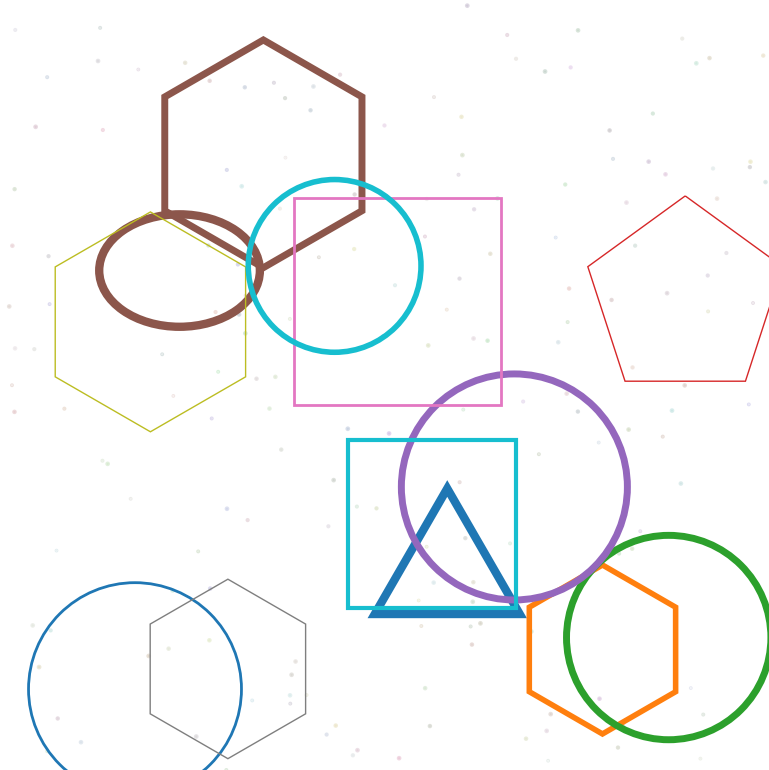[{"shape": "circle", "thickness": 1, "radius": 0.69, "center": [0.175, 0.105]}, {"shape": "triangle", "thickness": 3, "radius": 0.54, "center": [0.581, 0.257]}, {"shape": "hexagon", "thickness": 2, "radius": 0.55, "center": [0.782, 0.157]}, {"shape": "circle", "thickness": 2.5, "radius": 0.66, "center": [0.868, 0.172]}, {"shape": "pentagon", "thickness": 0.5, "radius": 0.67, "center": [0.89, 0.613]}, {"shape": "circle", "thickness": 2.5, "radius": 0.73, "center": [0.668, 0.368]}, {"shape": "oval", "thickness": 3, "radius": 0.52, "center": [0.233, 0.649]}, {"shape": "hexagon", "thickness": 2.5, "radius": 0.74, "center": [0.342, 0.8]}, {"shape": "square", "thickness": 1, "radius": 0.67, "center": [0.516, 0.608]}, {"shape": "hexagon", "thickness": 0.5, "radius": 0.58, "center": [0.296, 0.131]}, {"shape": "hexagon", "thickness": 0.5, "radius": 0.71, "center": [0.195, 0.582]}, {"shape": "circle", "thickness": 2, "radius": 0.56, "center": [0.435, 0.655]}, {"shape": "square", "thickness": 1.5, "radius": 0.55, "center": [0.561, 0.32]}]